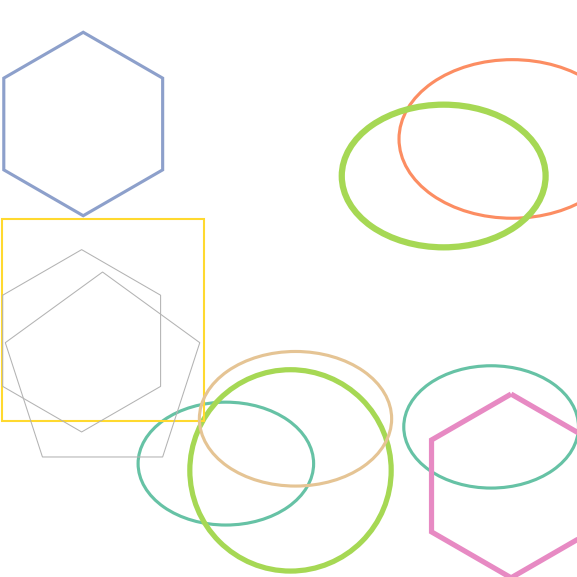[{"shape": "oval", "thickness": 1.5, "radius": 0.76, "center": [0.391, 0.196]}, {"shape": "oval", "thickness": 1.5, "radius": 0.76, "center": [0.85, 0.26]}, {"shape": "oval", "thickness": 1.5, "radius": 0.98, "center": [0.887, 0.759]}, {"shape": "hexagon", "thickness": 1.5, "radius": 0.79, "center": [0.144, 0.784]}, {"shape": "hexagon", "thickness": 2.5, "radius": 0.8, "center": [0.885, 0.158]}, {"shape": "oval", "thickness": 3, "radius": 0.88, "center": [0.768, 0.694]}, {"shape": "circle", "thickness": 2.5, "radius": 0.87, "center": [0.503, 0.185]}, {"shape": "square", "thickness": 1, "radius": 0.87, "center": [0.178, 0.444]}, {"shape": "oval", "thickness": 1.5, "radius": 0.83, "center": [0.512, 0.274]}, {"shape": "pentagon", "thickness": 0.5, "radius": 0.89, "center": [0.178, 0.351]}, {"shape": "hexagon", "thickness": 0.5, "radius": 0.79, "center": [0.141, 0.409]}]